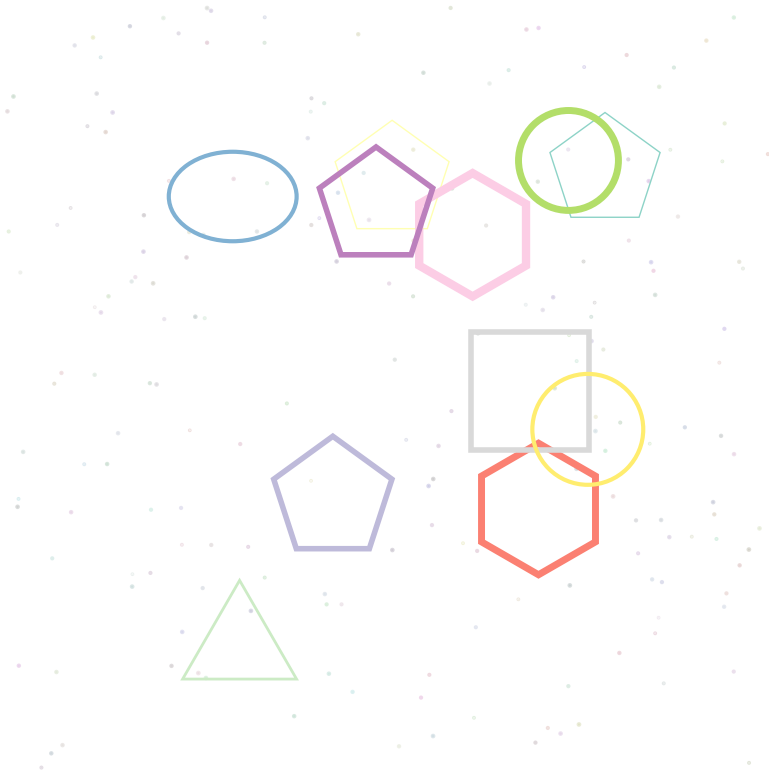[{"shape": "pentagon", "thickness": 0.5, "radius": 0.38, "center": [0.786, 0.779]}, {"shape": "pentagon", "thickness": 0.5, "radius": 0.39, "center": [0.509, 0.766]}, {"shape": "pentagon", "thickness": 2, "radius": 0.4, "center": [0.432, 0.353]}, {"shape": "hexagon", "thickness": 2.5, "radius": 0.43, "center": [0.699, 0.339]}, {"shape": "oval", "thickness": 1.5, "radius": 0.42, "center": [0.302, 0.745]}, {"shape": "circle", "thickness": 2.5, "radius": 0.32, "center": [0.738, 0.792]}, {"shape": "hexagon", "thickness": 3, "radius": 0.4, "center": [0.614, 0.695]}, {"shape": "square", "thickness": 2, "radius": 0.38, "center": [0.689, 0.492]}, {"shape": "pentagon", "thickness": 2, "radius": 0.39, "center": [0.488, 0.732]}, {"shape": "triangle", "thickness": 1, "radius": 0.43, "center": [0.311, 0.161]}, {"shape": "circle", "thickness": 1.5, "radius": 0.36, "center": [0.763, 0.442]}]